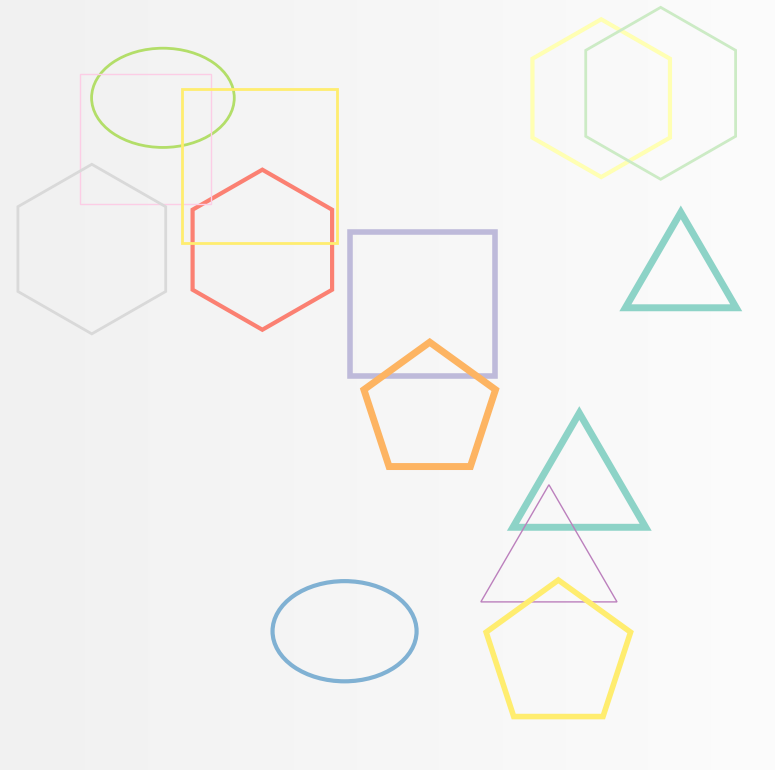[{"shape": "triangle", "thickness": 2.5, "radius": 0.49, "center": [0.747, 0.365]}, {"shape": "triangle", "thickness": 2.5, "radius": 0.41, "center": [0.878, 0.642]}, {"shape": "hexagon", "thickness": 1.5, "radius": 0.51, "center": [0.776, 0.872]}, {"shape": "square", "thickness": 2, "radius": 0.47, "center": [0.545, 0.606]}, {"shape": "hexagon", "thickness": 1.5, "radius": 0.52, "center": [0.339, 0.676]}, {"shape": "oval", "thickness": 1.5, "radius": 0.46, "center": [0.445, 0.18]}, {"shape": "pentagon", "thickness": 2.5, "radius": 0.45, "center": [0.554, 0.466]}, {"shape": "oval", "thickness": 1, "radius": 0.46, "center": [0.21, 0.873]}, {"shape": "square", "thickness": 0.5, "radius": 0.42, "center": [0.188, 0.819]}, {"shape": "hexagon", "thickness": 1, "radius": 0.55, "center": [0.118, 0.677]}, {"shape": "triangle", "thickness": 0.5, "radius": 0.51, "center": [0.708, 0.269]}, {"shape": "hexagon", "thickness": 1, "radius": 0.56, "center": [0.852, 0.879]}, {"shape": "pentagon", "thickness": 2, "radius": 0.49, "center": [0.72, 0.149]}, {"shape": "square", "thickness": 1, "radius": 0.5, "center": [0.335, 0.784]}]